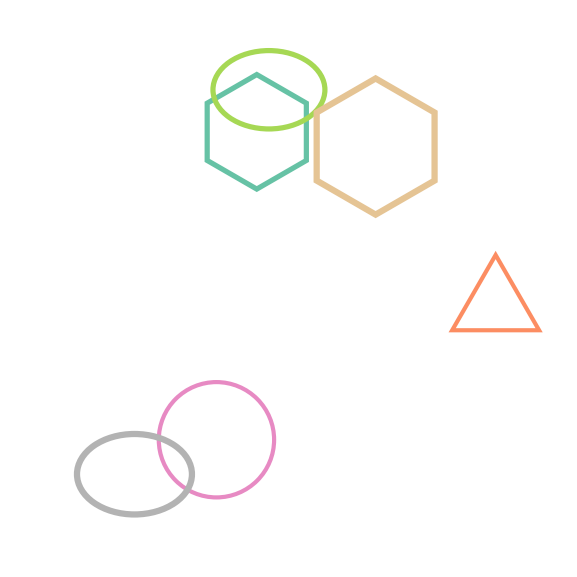[{"shape": "hexagon", "thickness": 2.5, "radius": 0.5, "center": [0.445, 0.771]}, {"shape": "triangle", "thickness": 2, "radius": 0.43, "center": [0.858, 0.471]}, {"shape": "circle", "thickness": 2, "radius": 0.5, "center": [0.375, 0.238]}, {"shape": "oval", "thickness": 2.5, "radius": 0.48, "center": [0.466, 0.844]}, {"shape": "hexagon", "thickness": 3, "radius": 0.59, "center": [0.65, 0.745]}, {"shape": "oval", "thickness": 3, "radius": 0.5, "center": [0.233, 0.178]}]